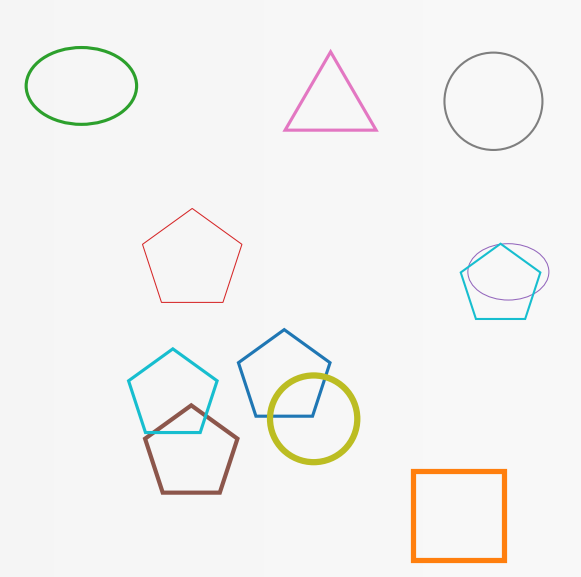[{"shape": "pentagon", "thickness": 1.5, "radius": 0.41, "center": [0.489, 0.345]}, {"shape": "square", "thickness": 2.5, "radius": 0.39, "center": [0.789, 0.107]}, {"shape": "oval", "thickness": 1.5, "radius": 0.48, "center": [0.14, 0.85]}, {"shape": "pentagon", "thickness": 0.5, "radius": 0.45, "center": [0.331, 0.548]}, {"shape": "oval", "thickness": 0.5, "radius": 0.35, "center": [0.875, 0.528]}, {"shape": "pentagon", "thickness": 2, "radius": 0.42, "center": [0.329, 0.214]}, {"shape": "triangle", "thickness": 1.5, "radius": 0.45, "center": [0.569, 0.819]}, {"shape": "circle", "thickness": 1, "radius": 0.42, "center": [0.849, 0.824]}, {"shape": "circle", "thickness": 3, "radius": 0.38, "center": [0.54, 0.274]}, {"shape": "pentagon", "thickness": 1.5, "radius": 0.4, "center": [0.297, 0.315]}, {"shape": "pentagon", "thickness": 1, "radius": 0.36, "center": [0.861, 0.505]}]